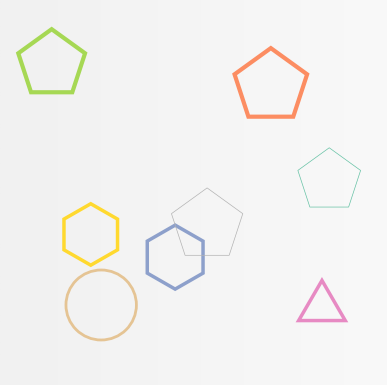[{"shape": "pentagon", "thickness": 0.5, "radius": 0.43, "center": [0.85, 0.531]}, {"shape": "pentagon", "thickness": 3, "radius": 0.49, "center": [0.699, 0.777]}, {"shape": "hexagon", "thickness": 2.5, "radius": 0.42, "center": [0.452, 0.332]}, {"shape": "triangle", "thickness": 2.5, "radius": 0.35, "center": [0.831, 0.202]}, {"shape": "pentagon", "thickness": 3, "radius": 0.45, "center": [0.133, 0.834]}, {"shape": "hexagon", "thickness": 2.5, "radius": 0.4, "center": [0.234, 0.391]}, {"shape": "circle", "thickness": 2, "radius": 0.45, "center": [0.261, 0.208]}, {"shape": "pentagon", "thickness": 0.5, "radius": 0.48, "center": [0.535, 0.415]}]